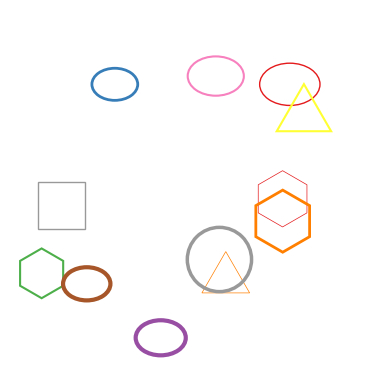[{"shape": "hexagon", "thickness": 0.5, "radius": 0.37, "center": [0.734, 0.484]}, {"shape": "oval", "thickness": 1, "radius": 0.39, "center": [0.753, 0.781]}, {"shape": "oval", "thickness": 2, "radius": 0.3, "center": [0.298, 0.781]}, {"shape": "hexagon", "thickness": 1.5, "radius": 0.32, "center": [0.108, 0.29]}, {"shape": "oval", "thickness": 3, "radius": 0.33, "center": [0.417, 0.123]}, {"shape": "hexagon", "thickness": 2, "radius": 0.4, "center": [0.734, 0.426]}, {"shape": "triangle", "thickness": 0.5, "radius": 0.36, "center": [0.586, 0.275]}, {"shape": "triangle", "thickness": 1.5, "radius": 0.41, "center": [0.789, 0.7]}, {"shape": "oval", "thickness": 3, "radius": 0.31, "center": [0.225, 0.263]}, {"shape": "oval", "thickness": 1.5, "radius": 0.36, "center": [0.56, 0.802]}, {"shape": "circle", "thickness": 2.5, "radius": 0.42, "center": [0.57, 0.326]}, {"shape": "square", "thickness": 1, "radius": 0.31, "center": [0.16, 0.466]}]